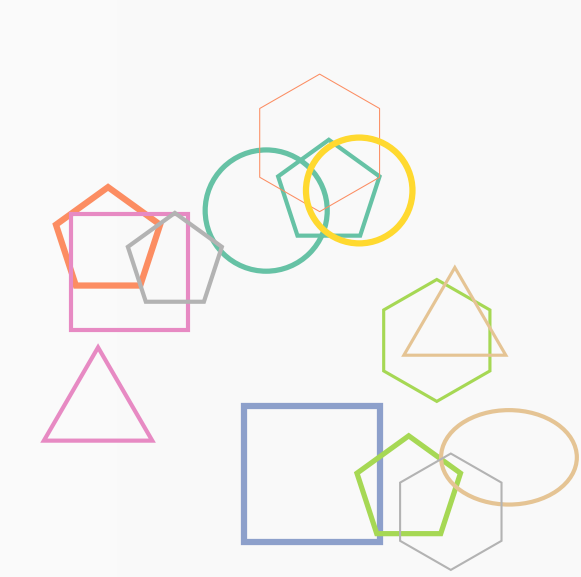[{"shape": "circle", "thickness": 2.5, "radius": 0.53, "center": [0.458, 0.635]}, {"shape": "pentagon", "thickness": 2, "radius": 0.46, "center": [0.566, 0.665]}, {"shape": "pentagon", "thickness": 3, "radius": 0.47, "center": [0.186, 0.581]}, {"shape": "hexagon", "thickness": 0.5, "radius": 0.6, "center": [0.55, 0.752]}, {"shape": "square", "thickness": 3, "radius": 0.59, "center": [0.537, 0.178]}, {"shape": "triangle", "thickness": 2, "radius": 0.54, "center": [0.169, 0.29]}, {"shape": "square", "thickness": 2, "radius": 0.5, "center": [0.223, 0.528]}, {"shape": "hexagon", "thickness": 1.5, "radius": 0.53, "center": [0.751, 0.41]}, {"shape": "pentagon", "thickness": 2.5, "radius": 0.47, "center": [0.703, 0.151]}, {"shape": "circle", "thickness": 3, "radius": 0.46, "center": [0.618, 0.669]}, {"shape": "oval", "thickness": 2, "radius": 0.58, "center": [0.876, 0.207]}, {"shape": "triangle", "thickness": 1.5, "radius": 0.51, "center": [0.783, 0.435]}, {"shape": "pentagon", "thickness": 2, "radius": 0.43, "center": [0.301, 0.545]}, {"shape": "hexagon", "thickness": 1, "radius": 0.5, "center": [0.776, 0.113]}]